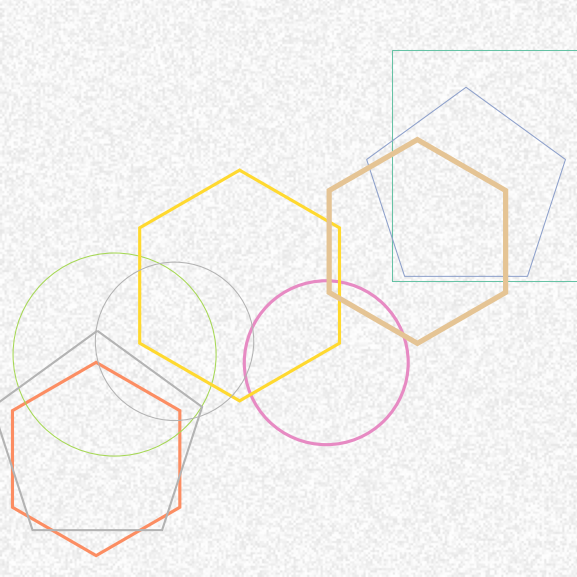[{"shape": "square", "thickness": 0.5, "radius": 1.0, "center": [0.879, 0.712]}, {"shape": "hexagon", "thickness": 1.5, "radius": 0.84, "center": [0.166, 0.204]}, {"shape": "pentagon", "thickness": 0.5, "radius": 0.91, "center": [0.807, 0.667]}, {"shape": "circle", "thickness": 1.5, "radius": 0.71, "center": [0.565, 0.371]}, {"shape": "circle", "thickness": 0.5, "radius": 0.88, "center": [0.198, 0.385]}, {"shape": "hexagon", "thickness": 1.5, "radius": 1.0, "center": [0.415, 0.505]}, {"shape": "hexagon", "thickness": 2.5, "radius": 0.88, "center": [0.723, 0.581]}, {"shape": "circle", "thickness": 0.5, "radius": 0.69, "center": [0.302, 0.408]}, {"shape": "pentagon", "thickness": 1, "radius": 0.95, "center": [0.169, 0.236]}]